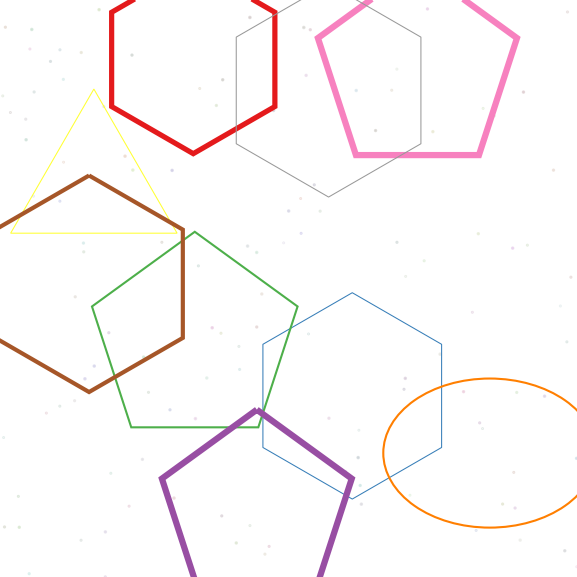[{"shape": "hexagon", "thickness": 2.5, "radius": 0.82, "center": [0.335, 0.896]}, {"shape": "hexagon", "thickness": 0.5, "radius": 0.89, "center": [0.61, 0.314]}, {"shape": "pentagon", "thickness": 1, "radius": 0.94, "center": [0.337, 0.411]}, {"shape": "pentagon", "thickness": 3, "radius": 0.86, "center": [0.445, 0.117]}, {"shape": "oval", "thickness": 1, "radius": 0.92, "center": [0.848, 0.215]}, {"shape": "triangle", "thickness": 0.5, "radius": 0.83, "center": [0.163, 0.679]}, {"shape": "hexagon", "thickness": 2, "radius": 0.94, "center": [0.154, 0.508]}, {"shape": "pentagon", "thickness": 3, "radius": 0.91, "center": [0.723, 0.877]}, {"shape": "hexagon", "thickness": 0.5, "radius": 0.92, "center": [0.569, 0.843]}]